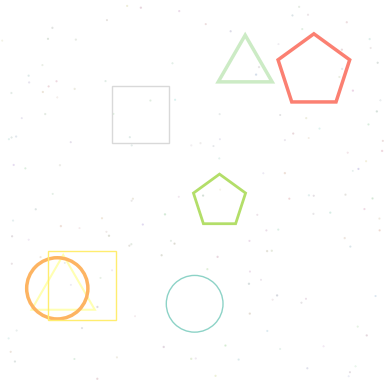[{"shape": "circle", "thickness": 1, "radius": 0.37, "center": [0.506, 0.211]}, {"shape": "triangle", "thickness": 1.5, "radius": 0.47, "center": [0.164, 0.243]}, {"shape": "pentagon", "thickness": 2.5, "radius": 0.49, "center": [0.815, 0.814]}, {"shape": "circle", "thickness": 2.5, "radius": 0.4, "center": [0.149, 0.251]}, {"shape": "pentagon", "thickness": 2, "radius": 0.36, "center": [0.57, 0.477]}, {"shape": "square", "thickness": 1, "radius": 0.37, "center": [0.365, 0.702]}, {"shape": "triangle", "thickness": 2.5, "radius": 0.4, "center": [0.637, 0.828]}, {"shape": "square", "thickness": 1, "radius": 0.44, "center": [0.213, 0.258]}]